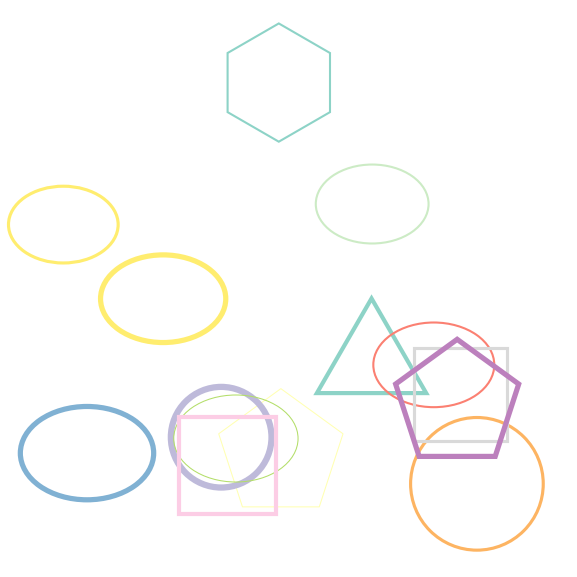[{"shape": "triangle", "thickness": 2, "radius": 0.55, "center": [0.643, 0.373]}, {"shape": "hexagon", "thickness": 1, "radius": 0.51, "center": [0.483, 0.856]}, {"shape": "pentagon", "thickness": 0.5, "radius": 0.57, "center": [0.486, 0.213]}, {"shape": "circle", "thickness": 3, "radius": 0.44, "center": [0.383, 0.242]}, {"shape": "oval", "thickness": 1, "radius": 0.52, "center": [0.751, 0.367]}, {"shape": "oval", "thickness": 2.5, "radius": 0.58, "center": [0.151, 0.214]}, {"shape": "circle", "thickness": 1.5, "radius": 0.57, "center": [0.826, 0.161]}, {"shape": "oval", "thickness": 0.5, "radius": 0.54, "center": [0.408, 0.24]}, {"shape": "square", "thickness": 2, "radius": 0.42, "center": [0.394, 0.193]}, {"shape": "square", "thickness": 1.5, "radius": 0.4, "center": [0.798, 0.316]}, {"shape": "pentagon", "thickness": 2.5, "radius": 0.56, "center": [0.792, 0.299]}, {"shape": "oval", "thickness": 1, "radius": 0.49, "center": [0.644, 0.646]}, {"shape": "oval", "thickness": 2.5, "radius": 0.54, "center": [0.283, 0.482]}, {"shape": "oval", "thickness": 1.5, "radius": 0.47, "center": [0.11, 0.61]}]